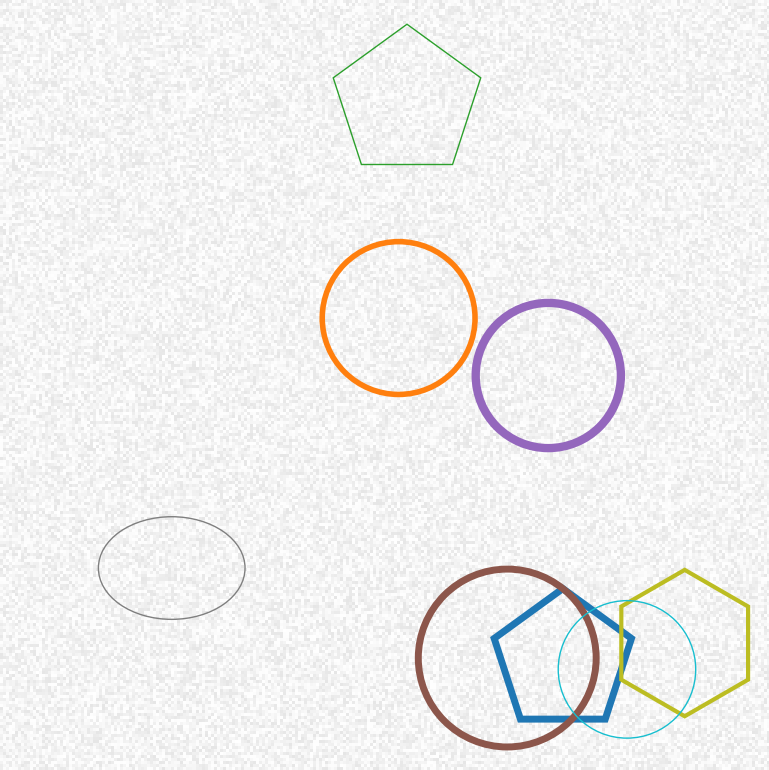[{"shape": "pentagon", "thickness": 2.5, "radius": 0.47, "center": [0.731, 0.142]}, {"shape": "circle", "thickness": 2, "radius": 0.5, "center": [0.518, 0.587]}, {"shape": "pentagon", "thickness": 0.5, "radius": 0.5, "center": [0.529, 0.868]}, {"shape": "circle", "thickness": 3, "radius": 0.47, "center": [0.712, 0.512]}, {"shape": "circle", "thickness": 2.5, "radius": 0.58, "center": [0.659, 0.145]}, {"shape": "oval", "thickness": 0.5, "radius": 0.48, "center": [0.223, 0.262]}, {"shape": "hexagon", "thickness": 1.5, "radius": 0.48, "center": [0.889, 0.165]}, {"shape": "circle", "thickness": 0.5, "radius": 0.45, "center": [0.814, 0.131]}]